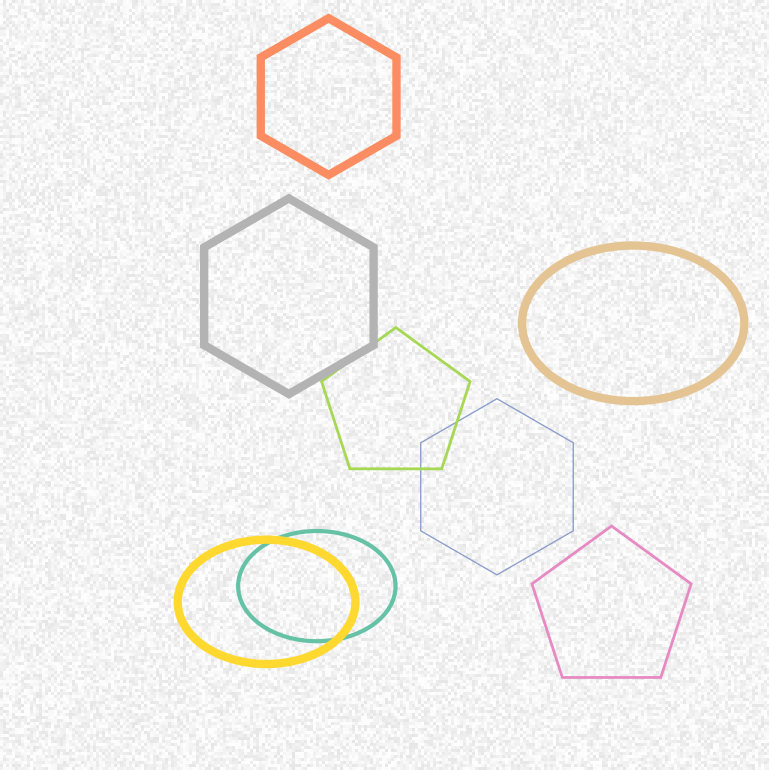[{"shape": "oval", "thickness": 1.5, "radius": 0.51, "center": [0.411, 0.239]}, {"shape": "hexagon", "thickness": 3, "radius": 0.51, "center": [0.427, 0.875]}, {"shape": "hexagon", "thickness": 0.5, "radius": 0.57, "center": [0.645, 0.368]}, {"shape": "pentagon", "thickness": 1, "radius": 0.54, "center": [0.794, 0.208]}, {"shape": "pentagon", "thickness": 1, "radius": 0.51, "center": [0.514, 0.473]}, {"shape": "oval", "thickness": 3, "radius": 0.58, "center": [0.346, 0.218]}, {"shape": "oval", "thickness": 3, "radius": 0.72, "center": [0.822, 0.58]}, {"shape": "hexagon", "thickness": 3, "radius": 0.64, "center": [0.375, 0.615]}]